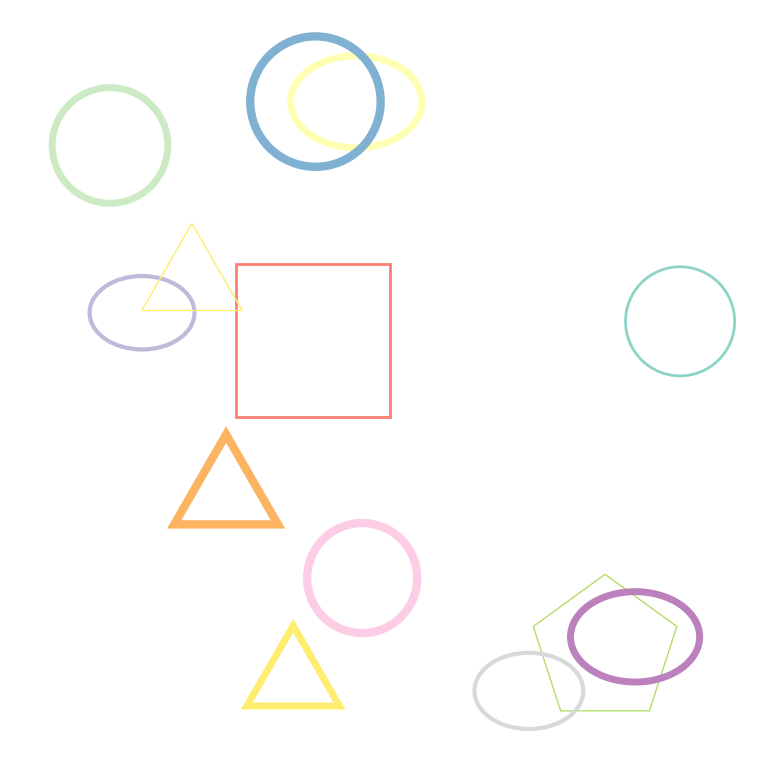[{"shape": "circle", "thickness": 1, "radius": 0.35, "center": [0.883, 0.583]}, {"shape": "oval", "thickness": 2.5, "radius": 0.43, "center": [0.463, 0.868]}, {"shape": "oval", "thickness": 1.5, "radius": 0.34, "center": [0.184, 0.594]}, {"shape": "square", "thickness": 1, "radius": 0.5, "center": [0.407, 0.558]}, {"shape": "circle", "thickness": 3, "radius": 0.42, "center": [0.41, 0.868]}, {"shape": "triangle", "thickness": 3, "radius": 0.39, "center": [0.294, 0.358]}, {"shape": "pentagon", "thickness": 0.5, "radius": 0.49, "center": [0.786, 0.156]}, {"shape": "circle", "thickness": 3, "radius": 0.36, "center": [0.47, 0.249]}, {"shape": "oval", "thickness": 1.5, "radius": 0.35, "center": [0.687, 0.103]}, {"shape": "oval", "thickness": 2.5, "radius": 0.42, "center": [0.825, 0.173]}, {"shape": "circle", "thickness": 2.5, "radius": 0.38, "center": [0.143, 0.811]}, {"shape": "triangle", "thickness": 2.5, "radius": 0.35, "center": [0.381, 0.118]}, {"shape": "triangle", "thickness": 0.5, "radius": 0.38, "center": [0.249, 0.634]}]